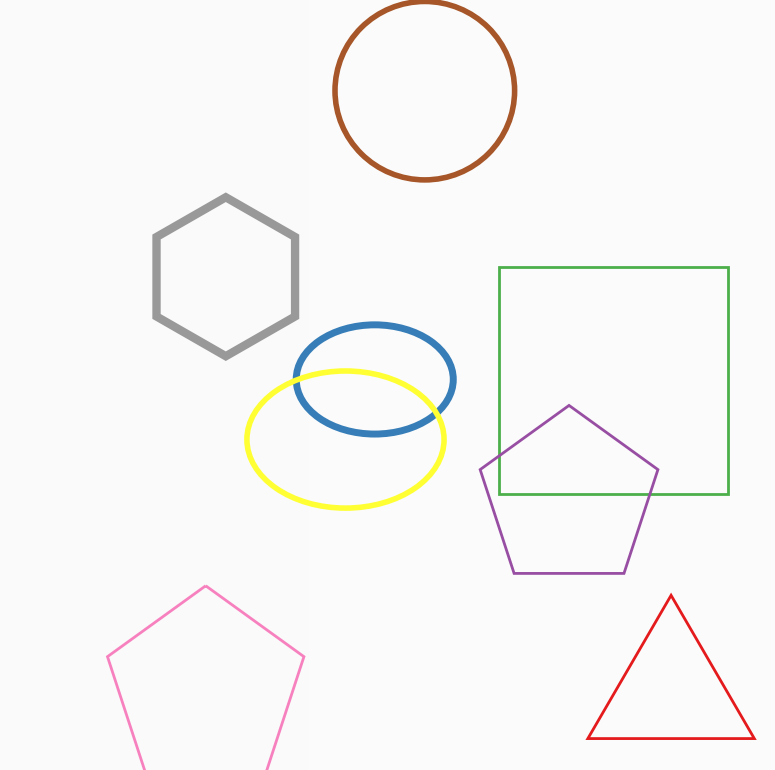[{"shape": "triangle", "thickness": 1, "radius": 0.62, "center": [0.866, 0.103]}, {"shape": "oval", "thickness": 2.5, "radius": 0.51, "center": [0.484, 0.507]}, {"shape": "square", "thickness": 1, "radius": 0.74, "center": [0.792, 0.506]}, {"shape": "pentagon", "thickness": 1, "radius": 0.6, "center": [0.734, 0.353]}, {"shape": "oval", "thickness": 2, "radius": 0.64, "center": [0.446, 0.429]}, {"shape": "circle", "thickness": 2, "radius": 0.58, "center": [0.548, 0.882]}, {"shape": "pentagon", "thickness": 1, "radius": 0.67, "center": [0.265, 0.106]}, {"shape": "hexagon", "thickness": 3, "radius": 0.52, "center": [0.291, 0.641]}]